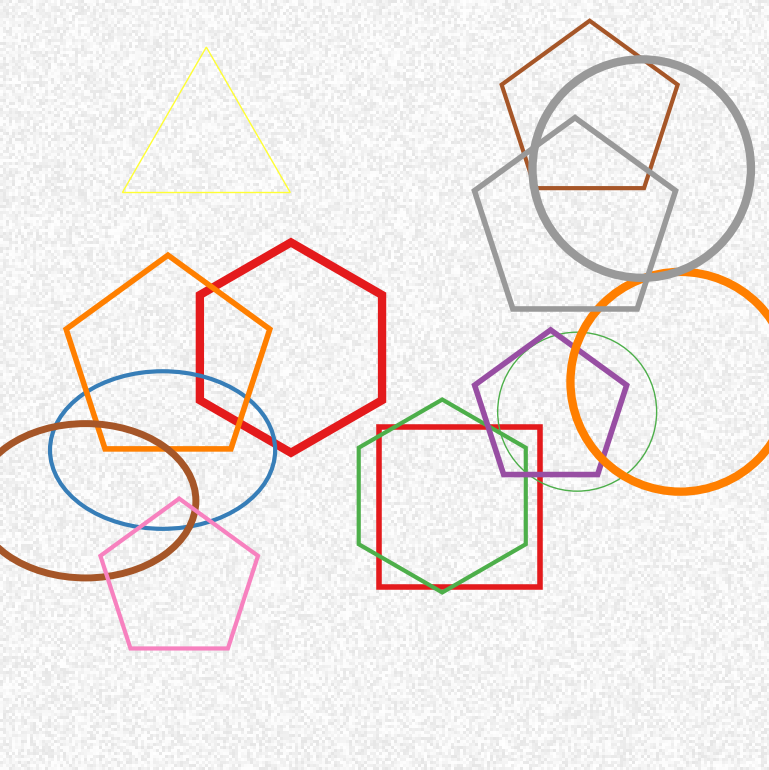[{"shape": "square", "thickness": 2, "radius": 0.52, "center": [0.597, 0.342]}, {"shape": "hexagon", "thickness": 3, "radius": 0.68, "center": [0.378, 0.549]}, {"shape": "oval", "thickness": 1.5, "radius": 0.73, "center": [0.211, 0.416]}, {"shape": "hexagon", "thickness": 1.5, "radius": 0.63, "center": [0.574, 0.356]}, {"shape": "circle", "thickness": 0.5, "radius": 0.52, "center": [0.75, 0.465]}, {"shape": "pentagon", "thickness": 2, "radius": 0.52, "center": [0.715, 0.468]}, {"shape": "pentagon", "thickness": 2, "radius": 0.7, "center": [0.218, 0.53]}, {"shape": "circle", "thickness": 3, "radius": 0.71, "center": [0.884, 0.504]}, {"shape": "triangle", "thickness": 0.5, "radius": 0.63, "center": [0.268, 0.813]}, {"shape": "pentagon", "thickness": 1.5, "radius": 0.6, "center": [0.766, 0.853]}, {"shape": "oval", "thickness": 2.5, "radius": 0.72, "center": [0.111, 0.35]}, {"shape": "pentagon", "thickness": 1.5, "radius": 0.54, "center": [0.233, 0.245]}, {"shape": "pentagon", "thickness": 2, "radius": 0.69, "center": [0.747, 0.71]}, {"shape": "circle", "thickness": 3, "radius": 0.71, "center": [0.833, 0.781]}]